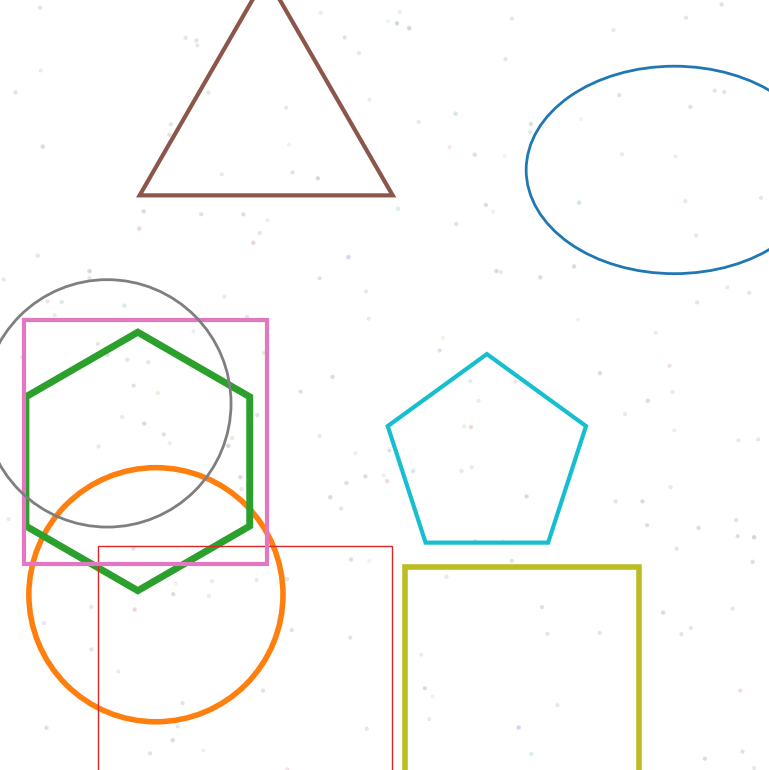[{"shape": "oval", "thickness": 1, "radius": 0.96, "center": [0.876, 0.779]}, {"shape": "circle", "thickness": 2, "radius": 0.83, "center": [0.203, 0.228]}, {"shape": "hexagon", "thickness": 2.5, "radius": 0.84, "center": [0.179, 0.401]}, {"shape": "square", "thickness": 0.5, "radius": 0.95, "center": [0.318, 0.101]}, {"shape": "triangle", "thickness": 1.5, "radius": 0.95, "center": [0.346, 0.841]}, {"shape": "square", "thickness": 1.5, "radius": 0.79, "center": [0.189, 0.426]}, {"shape": "circle", "thickness": 1, "radius": 0.8, "center": [0.139, 0.476]}, {"shape": "square", "thickness": 2, "radius": 0.76, "center": [0.678, 0.111]}, {"shape": "pentagon", "thickness": 1.5, "radius": 0.68, "center": [0.632, 0.405]}]